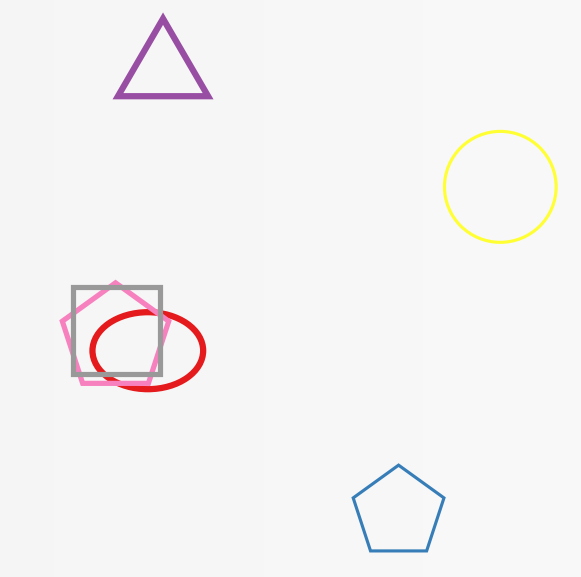[{"shape": "oval", "thickness": 3, "radius": 0.48, "center": [0.254, 0.392]}, {"shape": "pentagon", "thickness": 1.5, "radius": 0.41, "center": [0.686, 0.112]}, {"shape": "triangle", "thickness": 3, "radius": 0.45, "center": [0.28, 0.877]}, {"shape": "circle", "thickness": 1.5, "radius": 0.48, "center": [0.861, 0.676]}, {"shape": "pentagon", "thickness": 2.5, "radius": 0.48, "center": [0.199, 0.413]}, {"shape": "square", "thickness": 2.5, "radius": 0.37, "center": [0.2, 0.427]}]